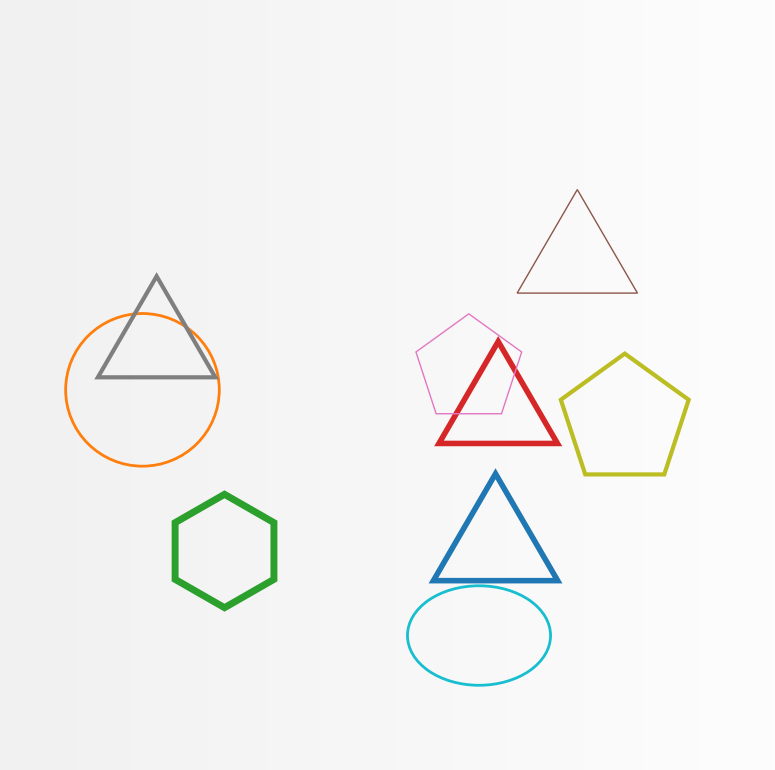[{"shape": "triangle", "thickness": 2, "radius": 0.46, "center": [0.639, 0.292]}, {"shape": "circle", "thickness": 1, "radius": 0.5, "center": [0.184, 0.494]}, {"shape": "hexagon", "thickness": 2.5, "radius": 0.37, "center": [0.29, 0.284]}, {"shape": "triangle", "thickness": 2, "radius": 0.44, "center": [0.643, 0.468]}, {"shape": "triangle", "thickness": 0.5, "radius": 0.45, "center": [0.745, 0.664]}, {"shape": "pentagon", "thickness": 0.5, "radius": 0.36, "center": [0.605, 0.521]}, {"shape": "triangle", "thickness": 1.5, "radius": 0.44, "center": [0.202, 0.554]}, {"shape": "pentagon", "thickness": 1.5, "radius": 0.43, "center": [0.806, 0.454]}, {"shape": "oval", "thickness": 1, "radius": 0.46, "center": [0.618, 0.175]}]